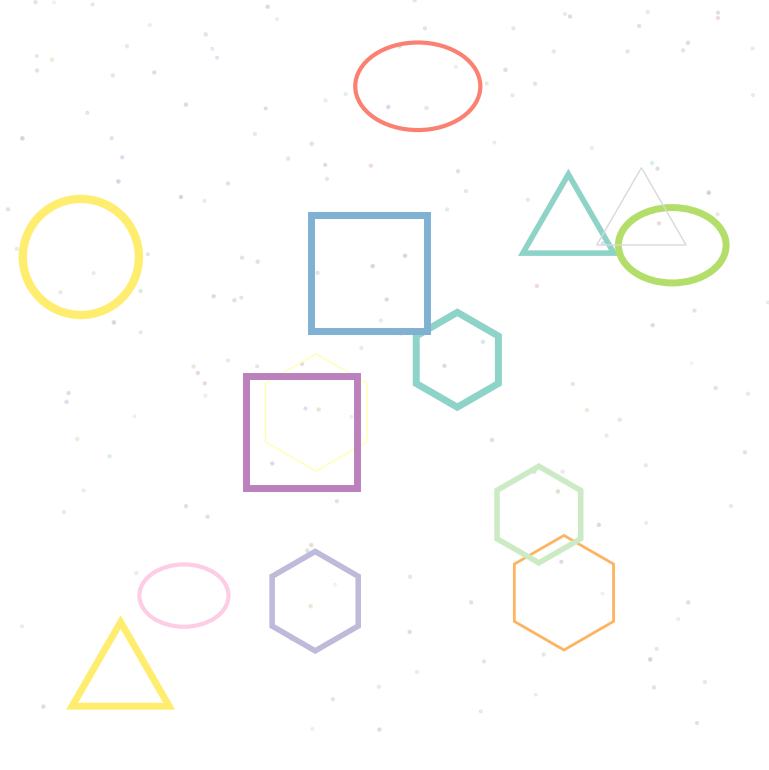[{"shape": "hexagon", "thickness": 2.5, "radius": 0.31, "center": [0.594, 0.533]}, {"shape": "triangle", "thickness": 2, "radius": 0.34, "center": [0.738, 0.705]}, {"shape": "hexagon", "thickness": 0.5, "radius": 0.38, "center": [0.411, 0.464]}, {"shape": "hexagon", "thickness": 2, "radius": 0.32, "center": [0.409, 0.219]}, {"shape": "oval", "thickness": 1.5, "radius": 0.41, "center": [0.543, 0.888]}, {"shape": "square", "thickness": 2.5, "radius": 0.38, "center": [0.479, 0.646]}, {"shape": "hexagon", "thickness": 1, "radius": 0.37, "center": [0.732, 0.23]}, {"shape": "oval", "thickness": 2.5, "radius": 0.35, "center": [0.873, 0.681]}, {"shape": "oval", "thickness": 1.5, "radius": 0.29, "center": [0.239, 0.226]}, {"shape": "triangle", "thickness": 0.5, "radius": 0.33, "center": [0.833, 0.715]}, {"shape": "square", "thickness": 2.5, "radius": 0.36, "center": [0.391, 0.439]}, {"shape": "hexagon", "thickness": 2, "radius": 0.31, "center": [0.7, 0.332]}, {"shape": "triangle", "thickness": 2.5, "radius": 0.36, "center": [0.157, 0.119]}, {"shape": "circle", "thickness": 3, "radius": 0.38, "center": [0.105, 0.666]}]